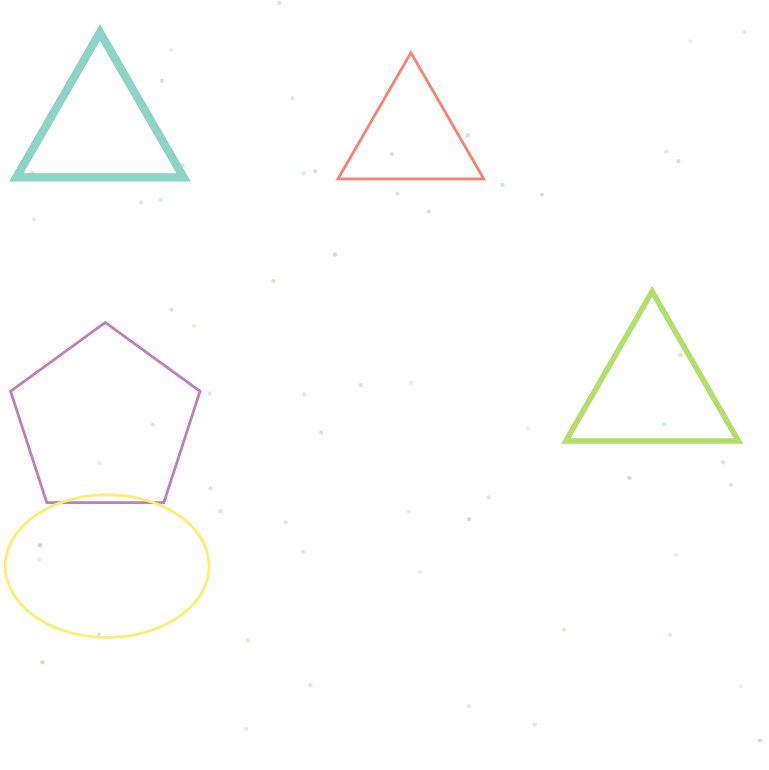[{"shape": "triangle", "thickness": 3, "radius": 0.63, "center": [0.13, 0.832]}, {"shape": "triangle", "thickness": 1, "radius": 0.55, "center": [0.534, 0.822]}, {"shape": "triangle", "thickness": 2, "radius": 0.65, "center": [0.847, 0.492]}, {"shape": "pentagon", "thickness": 1, "radius": 0.65, "center": [0.137, 0.452]}, {"shape": "oval", "thickness": 1, "radius": 0.66, "center": [0.139, 0.265]}]